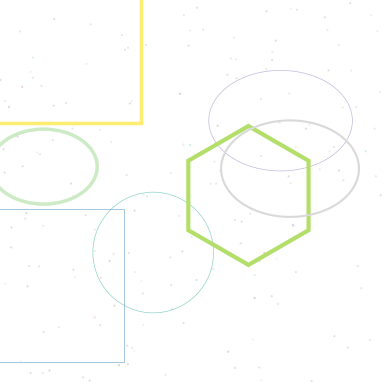[{"shape": "circle", "thickness": 0.5, "radius": 0.78, "center": [0.398, 0.344]}, {"shape": "oval", "thickness": 0.5, "radius": 0.93, "center": [0.729, 0.687]}, {"shape": "square", "thickness": 0.5, "radius": 0.99, "center": [0.123, 0.258]}, {"shape": "hexagon", "thickness": 3, "radius": 0.9, "center": [0.645, 0.492]}, {"shape": "oval", "thickness": 1.5, "radius": 0.9, "center": [0.753, 0.562]}, {"shape": "oval", "thickness": 2.5, "radius": 0.7, "center": [0.113, 0.567]}, {"shape": "square", "thickness": 2.5, "radius": 0.98, "center": [0.17, 0.877]}]